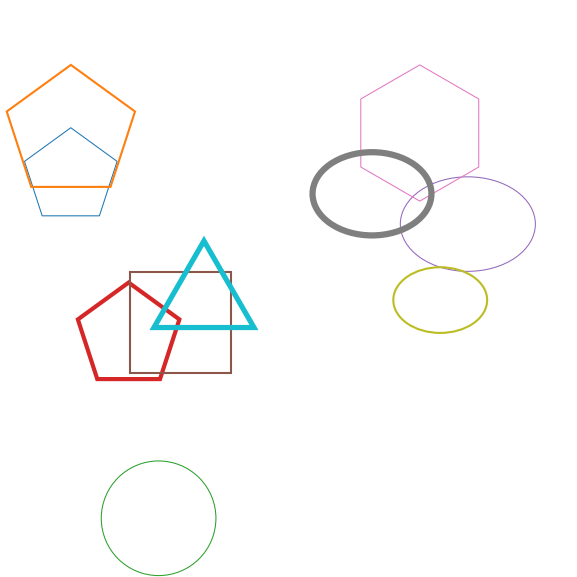[{"shape": "pentagon", "thickness": 0.5, "radius": 0.42, "center": [0.123, 0.694]}, {"shape": "pentagon", "thickness": 1, "radius": 0.58, "center": [0.123, 0.77]}, {"shape": "circle", "thickness": 0.5, "radius": 0.5, "center": [0.275, 0.102]}, {"shape": "pentagon", "thickness": 2, "radius": 0.46, "center": [0.223, 0.417]}, {"shape": "oval", "thickness": 0.5, "radius": 0.58, "center": [0.81, 0.611]}, {"shape": "square", "thickness": 1, "radius": 0.44, "center": [0.313, 0.44]}, {"shape": "hexagon", "thickness": 0.5, "radius": 0.59, "center": [0.727, 0.769]}, {"shape": "oval", "thickness": 3, "radius": 0.51, "center": [0.644, 0.664]}, {"shape": "oval", "thickness": 1, "radius": 0.41, "center": [0.762, 0.48]}, {"shape": "triangle", "thickness": 2.5, "radius": 0.5, "center": [0.353, 0.482]}]